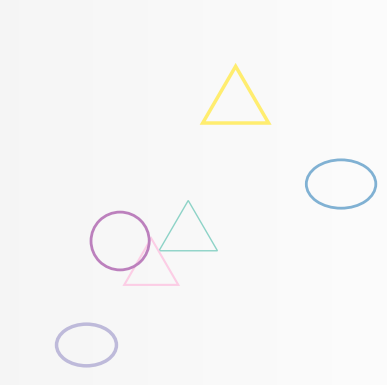[{"shape": "triangle", "thickness": 1, "radius": 0.44, "center": [0.486, 0.392]}, {"shape": "oval", "thickness": 2.5, "radius": 0.39, "center": [0.223, 0.104]}, {"shape": "oval", "thickness": 2, "radius": 0.45, "center": [0.88, 0.522]}, {"shape": "triangle", "thickness": 1.5, "radius": 0.4, "center": [0.39, 0.3]}, {"shape": "circle", "thickness": 2, "radius": 0.38, "center": [0.31, 0.374]}, {"shape": "triangle", "thickness": 2.5, "radius": 0.49, "center": [0.608, 0.73]}]